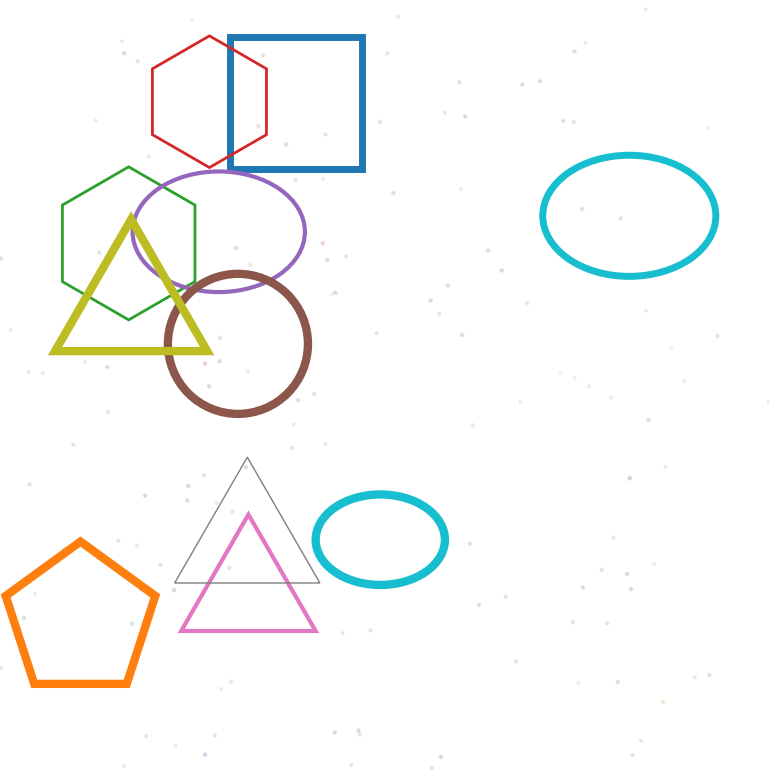[{"shape": "square", "thickness": 2.5, "radius": 0.43, "center": [0.385, 0.866]}, {"shape": "pentagon", "thickness": 3, "radius": 0.51, "center": [0.105, 0.195]}, {"shape": "hexagon", "thickness": 1, "radius": 0.5, "center": [0.167, 0.684]}, {"shape": "hexagon", "thickness": 1, "radius": 0.43, "center": [0.272, 0.868]}, {"shape": "oval", "thickness": 1.5, "radius": 0.56, "center": [0.284, 0.699]}, {"shape": "circle", "thickness": 3, "radius": 0.45, "center": [0.309, 0.553]}, {"shape": "triangle", "thickness": 1.5, "radius": 0.5, "center": [0.323, 0.231]}, {"shape": "triangle", "thickness": 0.5, "radius": 0.54, "center": [0.321, 0.297]}, {"shape": "triangle", "thickness": 3, "radius": 0.57, "center": [0.17, 0.601]}, {"shape": "oval", "thickness": 2.5, "radius": 0.56, "center": [0.817, 0.72]}, {"shape": "oval", "thickness": 3, "radius": 0.42, "center": [0.494, 0.299]}]